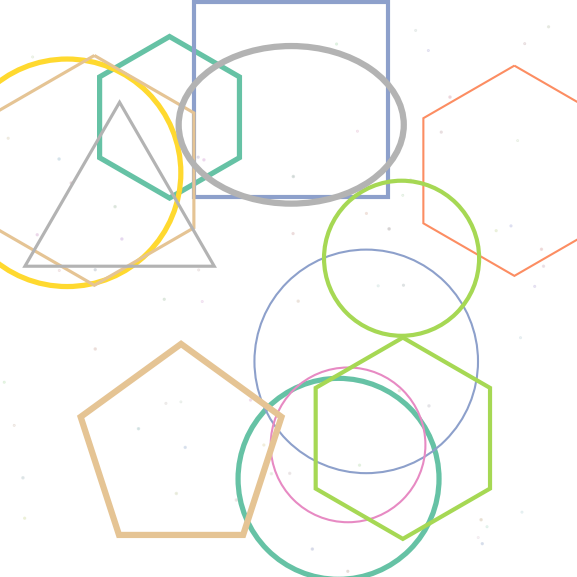[{"shape": "hexagon", "thickness": 2.5, "radius": 0.7, "center": [0.294, 0.796]}, {"shape": "circle", "thickness": 2.5, "radius": 0.87, "center": [0.586, 0.17]}, {"shape": "hexagon", "thickness": 1, "radius": 0.91, "center": [0.891, 0.703]}, {"shape": "square", "thickness": 2, "radius": 0.84, "center": [0.504, 0.827]}, {"shape": "circle", "thickness": 1, "radius": 0.97, "center": [0.634, 0.373]}, {"shape": "circle", "thickness": 1, "radius": 0.67, "center": [0.603, 0.229]}, {"shape": "hexagon", "thickness": 2, "radius": 0.87, "center": [0.698, 0.24]}, {"shape": "circle", "thickness": 2, "radius": 0.67, "center": [0.695, 0.552]}, {"shape": "circle", "thickness": 2.5, "radius": 0.98, "center": [0.116, 0.7]}, {"shape": "hexagon", "thickness": 1.5, "radius": 0.99, "center": [0.163, 0.704]}, {"shape": "pentagon", "thickness": 3, "radius": 0.91, "center": [0.314, 0.221]}, {"shape": "triangle", "thickness": 1.5, "radius": 0.95, "center": [0.207, 0.633]}, {"shape": "oval", "thickness": 3, "radius": 0.97, "center": [0.504, 0.783]}]